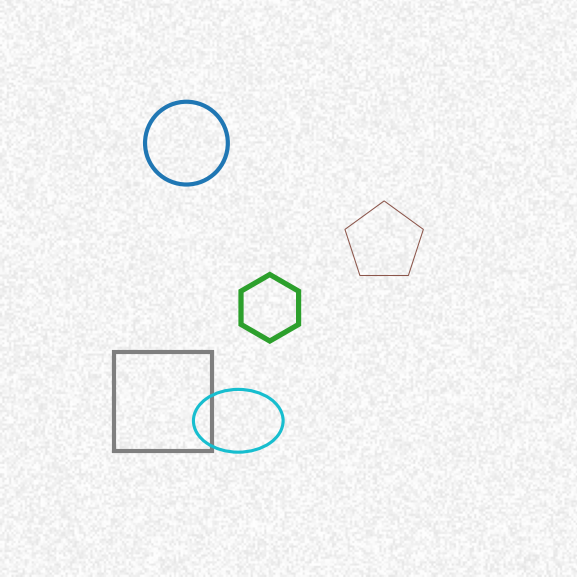[{"shape": "circle", "thickness": 2, "radius": 0.36, "center": [0.323, 0.751]}, {"shape": "hexagon", "thickness": 2.5, "radius": 0.29, "center": [0.467, 0.466]}, {"shape": "pentagon", "thickness": 0.5, "radius": 0.36, "center": [0.665, 0.58]}, {"shape": "square", "thickness": 2, "radius": 0.43, "center": [0.282, 0.303]}, {"shape": "oval", "thickness": 1.5, "radius": 0.39, "center": [0.413, 0.271]}]